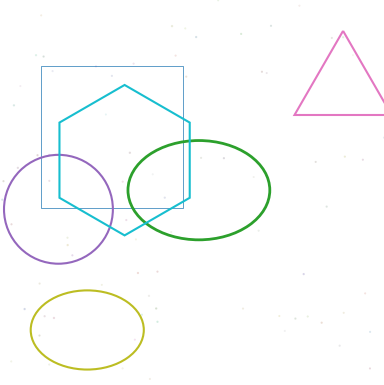[{"shape": "square", "thickness": 0.5, "radius": 0.93, "center": [0.29, 0.644]}, {"shape": "oval", "thickness": 2, "radius": 0.92, "center": [0.517, 0.506]}, {"shape": "circle", "thickness": 1.5, "radius": 0.71, "center": [0.152, 0.456]}, {"shape": "triangle", "thickness": 1.5, "radius": 0.73, "center": [0.891, 0.774]}, {"shape": "oval", "thickness": 1.5, "radius": 0.73, "center": [0.227, 0.143]}, {"shape": "hexagon", "thickness": 1.5, "radius": 0.98, "center": [0.324, 0.584]}]